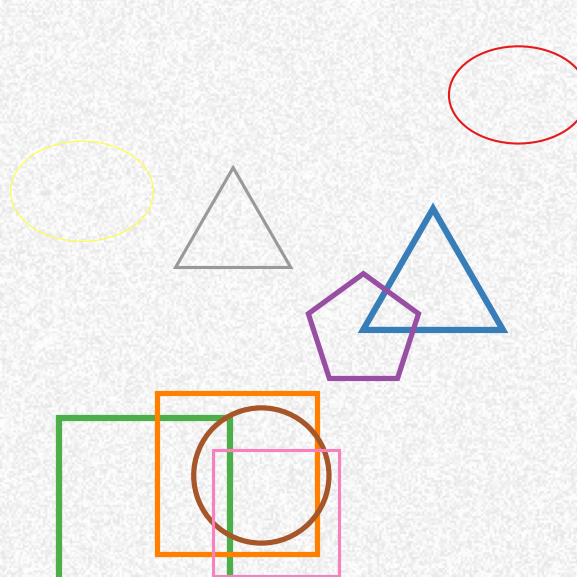[{"shape": "oval", "thickness": 1, "radius": 0.6, "center": [0.898, 0.835]}, {"shape": "triangle", "thickness": 3, "radius": 0.7, "center": [0.75, 0.498]}, {"shape": "square", "thickness": 3, "radius": 0.74, "center": [0.25, 0.127]}, {"shape": "pentagon", "thickness": 2.5, "radius": 0.5, "center": [0.629, 0.425]}, {"shape": "square", "thickness": 2.5, "radius": 0.69, "center": [0.41, 0.179]}, {"shape": "oval", "thickness": 0.5, "radius": 0.62, "center": [0.142, 0.668]}, {"shape": "circle", "thickness": 2.5, "radius": 0.59, "center": [0.453, 0.176]}, {"shape": "square", "thickness": 1.5, "radius": 0.55, "center": [0.479, 0.111]}, {"shape": "triangle", "thickness": 1.5, "radius": 0.58, "center": [0.404, 0.594]}]